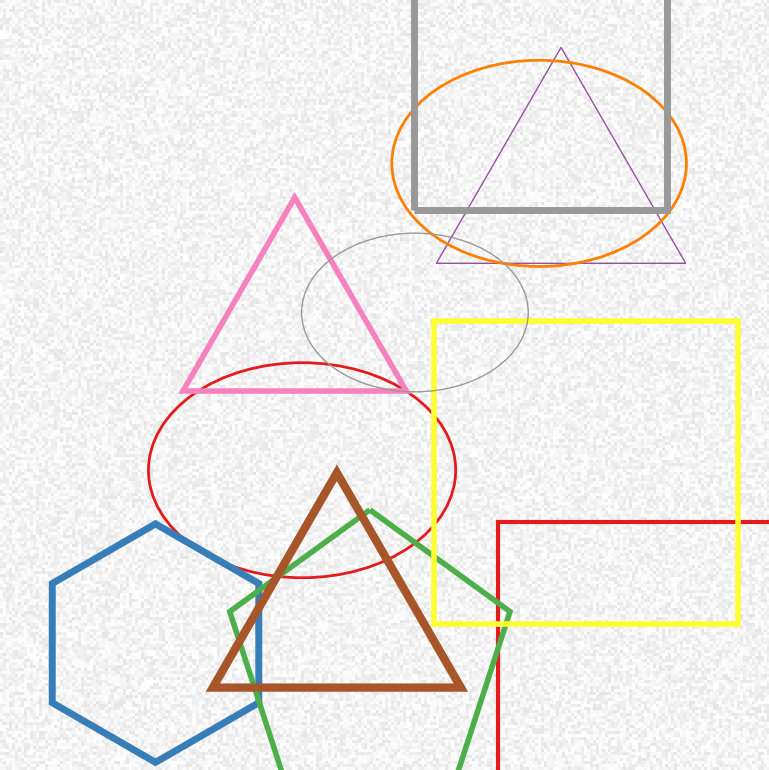[{"shape": "square", "thickness": 1.5, "radius": 0.92, "center": [0.831, 0.139]}, {"shape": "oval", "thickness": 1, "radius": 1.0, "center": [0.392, 0.389]}, {"shape": "hexagon", "thickness": 2.5, "radius": 0.77, "center": [0.202, 0.165]}, {"shape": "pentagon", "thickness": 2, "radius": 0.96, "center": [0.48, 0.147]}, {"shape": "triangle", "thickness": 0.5, "radius": 0.93, "center": [0.729, 0.752]}, {"shape": "oval", "thickness": 1, "radius": 0.96, "center": [0.7, 0.788]}, {"shape": "square", "thickness": 2, "radius": 0.98, "center": [0.761, 0.386]}, {"shape": "triangle", "thickness": 3, "radius": 0.93, "center": [0.437, 0.2]}, {"shape": "triangle", "thickness": 2, "radius": 0.84, "center": [0.383, 0.576]}, {"shape": "oval", "thickness": 0.5, "radius": 0.74, "center": [0.539, 0.594]}, {"shape": "square", "thickness": 2.5, "radius": 0.82, "center": [0.701, 0.892]}]